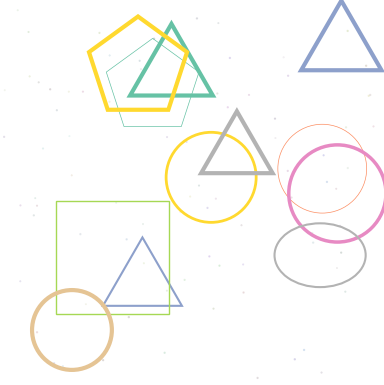[{"shape": "triangle", "thickness": 3, "radius": 0.62, "center": [0.445, 0.814]}, {"shape": "pentagon", "thickness": 0.5, "radius": 0.63, "center": [0.396, 0.774]}, {"shape": "circle", "thickness": 0.5, "radius": 0.58, "center": [0.837, 0.562]}, {"shape": "triangle", "thickness": 1.5, "radius": 0.59, "center": [0.37, 0.265]}, {"shape": "triangle", "thickness": 3, "radius": 0.6, "center": [0.887, 0.878]}, {"shape": "circle", "thickness": 2.5, "radius": 0.63, "center": [0.876, 0.497]}, {"shape": "square", "thickness": 1, "radius": 0.74, "center": [0.292, 0.331]}, {"shape": "pentagon", "thickness": 3, "radius": 0.67, "center": [0.359, 0.823]}, {"shape": "circle", "thickness": 2, "radius": 0.58, "center": [0.548, 0.539]}, {"shape": "circle", "thickness": 3, "radius": 0.52, "center": [0.187, 0.143]}, {"shape": "triangle", "thickness": 3, "radius": 0.54, "center": [0.615, 0.604]}, {"shape": "oval", "thickness": 1.5, "radius": 0.59, "center": [0.831, 0.337]}]